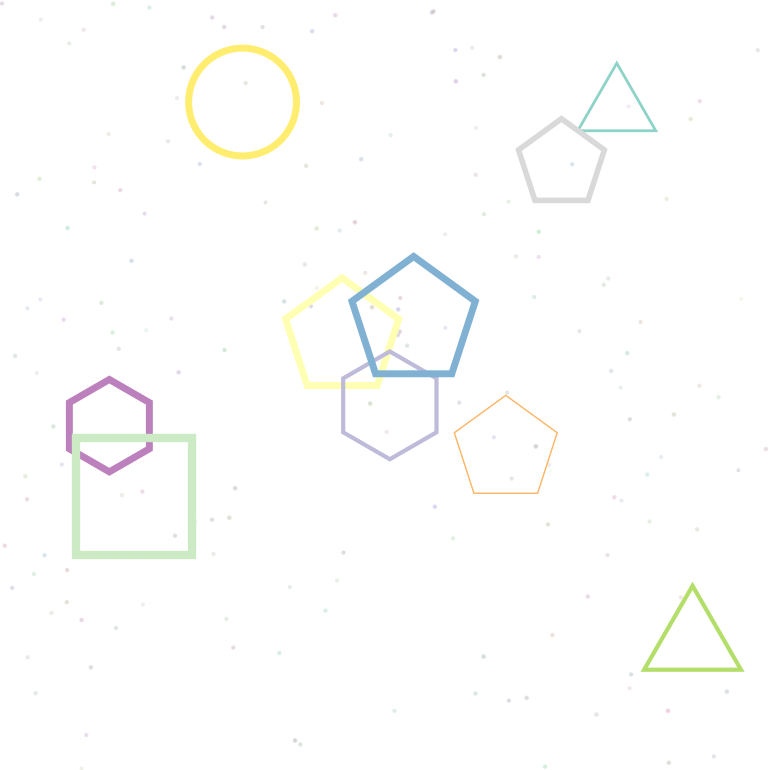[{"shape": "triangle", "thickness": 1, "radius": 0.29, "center": [0.801, 0.859]}, {"shape": "pentagon", "thickness": 2.5, "radius": 0.39, "center": [0.444, 0.562]}, {"shape": "hexagon", "thickness": 1.5, "radius": 0.35, "center": [0.506, 0.474]}, {"shape": "pentagon", "thickness": 2.5, "radius": 0.42, "center": [0.537, 0.583]}, {"shape": "pentagon", "thickness": 0.5, "radius": 0.35, "center": [0.657, 0.416]}, {"shape": "triangle", "thickness": 1.5, "radius": 0.36, "center": [0.899, 0.167]}, {"shape": "pentagon", "thickness": 2, "radius": 0.29, "center": [0.729, 0.787]}, {"shape": "hexagon", "thickness": 2.5, "radius": 0.3, "center": [0.142, 0.447]}, {"shape": "square", "thickness": 3, "radius": 0.38, "center": [0.174, 0.355]}, {"shape": "circle", "thickness": 2.5, "radius": 0.35, "center": [0.315, 0.867]}]